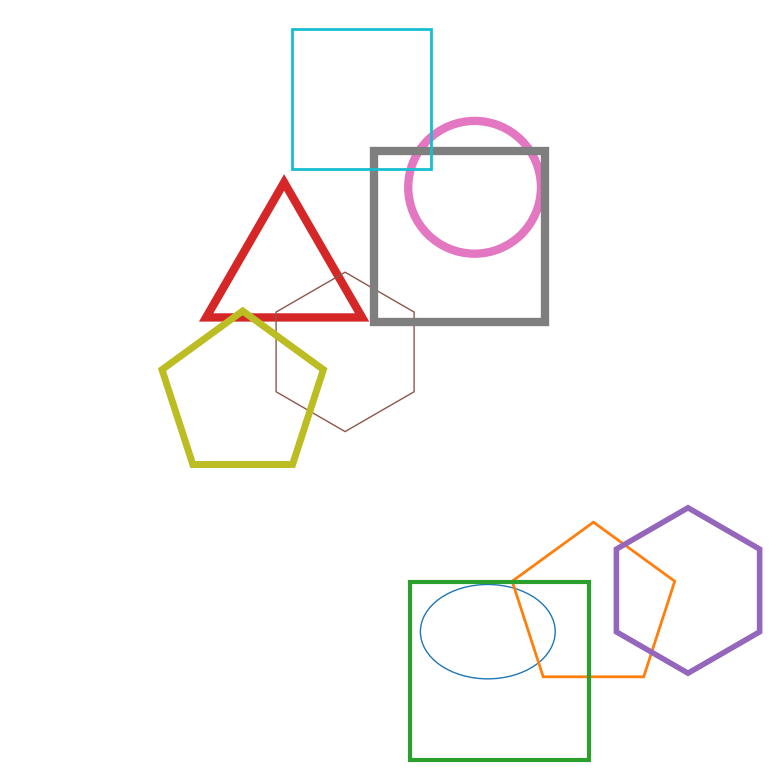[{"shape": "oval", "thickness": 0.5, "radius": 0.44, "center": [0.633, 0.18]}, {"shape": "pentagon", "thickness": 1, "radius": 0.56, "center": [0.771, 0.211]}, {"shape": "square", "thickness": 1.5, "radius": 0.58, "center": [0.649, 0.128]}, {"shape": "triangle", "thickness": 3, "radius": 0.58, "center": [0.369, 0.646]}, {"shape": "hexagon", "thickness": 2, "radius": 0.54, "center": [0.894, 0.233]}, {"shape": "hexagon", "thickness": 0.5, "radius": 0.52, "center": [0.448, 0.543]}, {"shape": "circle", "thickness": 3, "radius": 0.43, "center": [0.616, 0.757]}, {"shape": "square", "thickness": 3, "radius": 0.55, "center": [0.596, 0.693]}, {"shape": "pentagon", "thickness": 2.5, "radius": 0.55, "center": [0.315, 0.486]}, {"shape": "square", "thickness": 1, "radius": 0.45, "center": [0.469, 0.871]}]